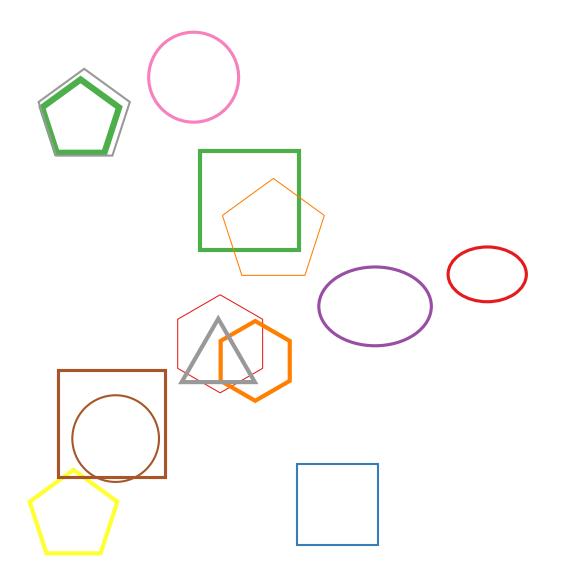[{"shape": "hexagon", "thickness": 0.5, "radius": 0.42, "center": [0.381, 0.404]}, {"shape": "oval", "thickness": 1.5, "radius": 0.34, "center": [0.844, 0.524]}, {"shape": "square", "thickness": 1, "radius": 0.35, "center": [0.585, 0.126]}, {"shape": "square", "thickness": 2, "radius": 0.43, "center": [0.431, 0.652]}, {"shape": "pentagon", "thickness": 3, "radius": 0.35, "center": [0.14, 0.791]}, {"shape": "oval", "thickness": 1.5, "radius": 0.49, "center": [0.649, 0.469]}, {"shape": "hexagon", "thickness": 2, "radius": 0.35, "center": [0.442, 0.374]}, {"shape": "pentagon", "thickness": 0.5, "radius": 0.46, "center": [0.473, 0.597]}, {"shape": "pentagon", "thickness": 2, "radius": 0.4, "center": [0.127, 0.106]}, {"shape": "square", "thickness": 1.5, "radius": 0.46, "center": [0.193, 0.266]}, {"shape": "circle", "thickness": 1, "radius": 0.38, "center": [0.2, 0.24]}, {"shape": "circle", "thickness": 1.5, "radius": 0.39, "center": [0.335, 0.865]}, {"shape": "pentagon", "thickness": 1, "radius": 0.42, "center": [0.146, 0.797]}, {"shape": "triangle", "thickness": 2, "radius": 0.37, "center": [0.378, 0.374]}]